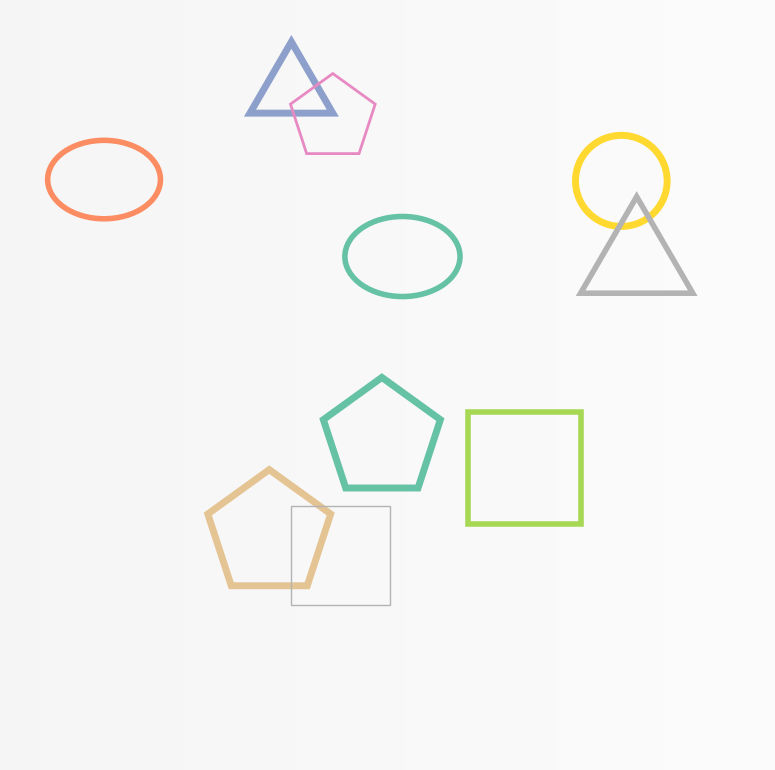[{"shape": "pentagon", "thickness": 2.5, "radius": 0.4, "center": [0.493, 0.43]}, {"shape": "oval", "thickness": 2, "radius": 0.37, "center": [0.519, 0.667]}, {"shape": "oval", "thickness": 2, "radius": 0.36, "center": [0.134, 0.767]}, {"shape": "triangle", "thickness": 2.5, "radius": 0.31, "center": [0.376, 0.884]}, {"shape": "pentagon", "thickness": 1, "radius": 0.29, "center": [0.429, 0.847]}, {"shape": "square", "thickness": 2, "radius": 0.36, "center": [0.676, 0.392]}, {"shape": "circle", "thickness": 2.5, "radius": 0.3, "center": [0.802, 0.765]}, {"shape": "pentagon", "thickness": 2.5, "radius": 0.42, "center": [0.347, 0.307]}, {"shape": "square", "thickness": 0.5, "radius": 0.32, "center": [0.44, 0.279]}, {"shape": "triangle", "thickness": 2, "radius": 0.42, "center": [0.822, 0.661]}]